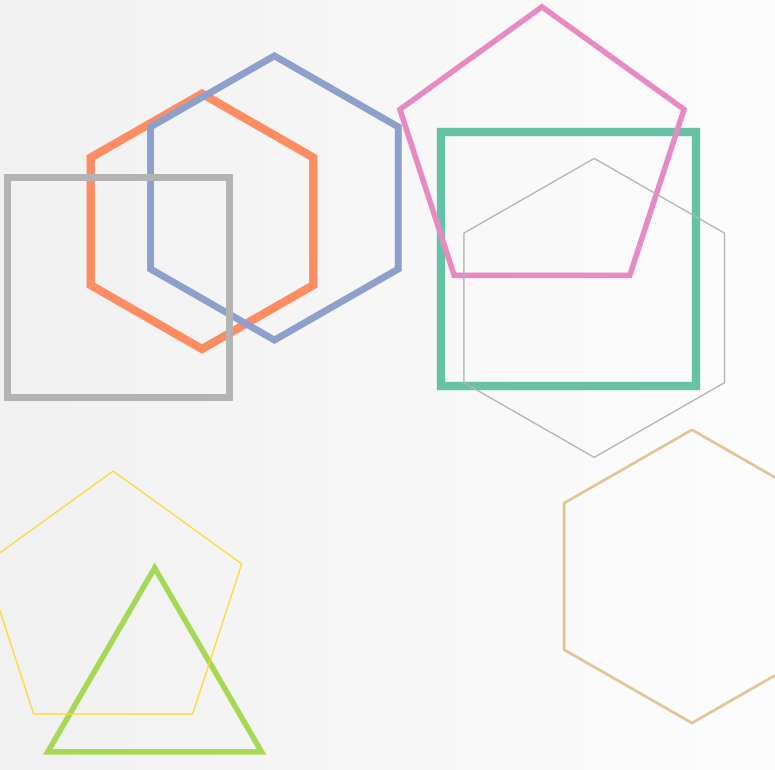[{"shape": "square", "thickness": 3, "radius": 0.82, "center": [0.734, 0.663]}, {"shape": "hexagon", "thickness": 3, "radius": 0.83, "center": [0.261, 0.713]}, {"shape": "hexagon", "thickness": 2.5, "radius": 0.92, "center": [0.354, 0.743]}, {"shape": "pentagon", "thickness": 2, "radius": 0.96, "center": [0.699, 0.798]}, {"shape": "triangle", "thickness": 2, "radius": 0.8, "center": [0.2, 0.103]}, {"shape": "pentagon", "thickness": 0.5, "radius": 0.87, "center": [0.146, 0.214]}, {"shape": "hexagon", "thickness": 1, "radius": 0.95, "center": [0.893, 0.251]}, {"shape": "hexagon", "thickness": 0.5, "radius": 0.97, "center": [0.767, 0.6]}, {"shape": "square", "thickness": 2.5, "radius": 0.71, "center": [0.152, 0.628]}]